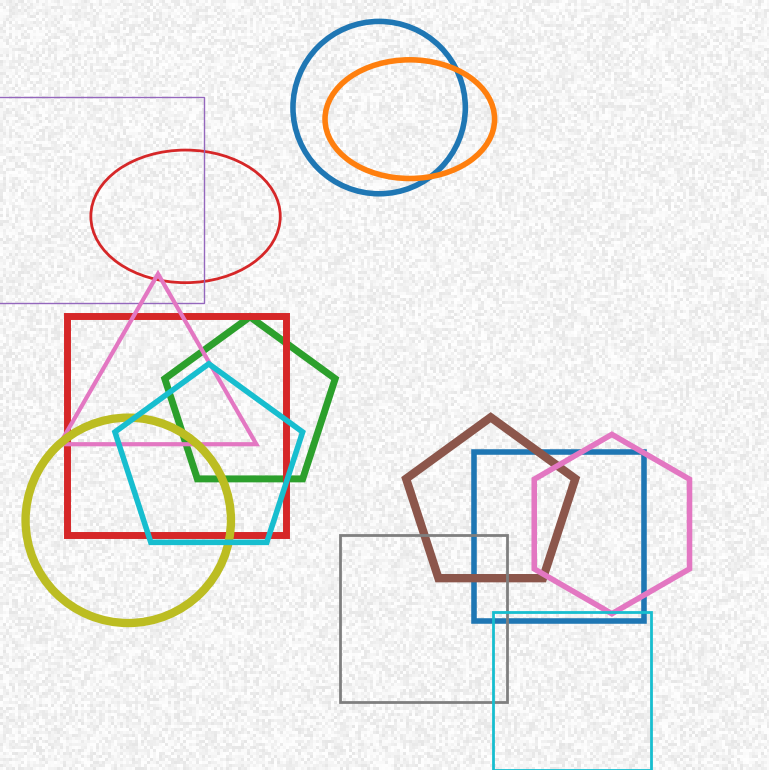[{"shape": "circle", "thickness": 2, "radius": 0.56, "center": [0.492, 0.86]}, {"shape": "square", "thickness": 2, "radius": 0.55, "center": [0.726, 0.303]}, {"shape": "oval", "thickness": 2, "radius": 0.55, "center": [0.532, 0.845]}, {"shape": "pentagon", "thickness": 2.5, "radius": 0.58, "center": [0.325, 0.472]}, {"shape": "square", "thickness": 2.5, "radius": 0.71, "center": [0.229, 0.448]}, {"shape": "oval", "thickness": 1, "radius": 0.62, "center": [0.241, 0.719]}, {"shape": "square", "thickness": 0.5, "radius": 0.67, "center": [0.131, 0.74]}, {"shape": "pentagon", "thickness": 3, "radius": 0.58, "center": [0.637, 0.343]}, {"shape": "hexagon", "thickness": 2, "radius": 0.58, "center": [0.795, 0.319]}, {"shape": "triangle", "thickness": 1.5, "radius": 0.74, "center": [0.205, 0.497]}, {"shape": "square", "thickness": 1, "radius": 0.54, "center": [0.55, 0.197]}, {"shape": "circle", "thickness": 3, "radius": 0.67, "center": [0.167, 0.324]}, {"shape": "pentagon", "thickness": 2, "radius": 0.64, "center": [0.271, 0.399]}, {"shape": "square", "thickness": 1, "radius": 0.51, "center": [0.743, 0.103]}]